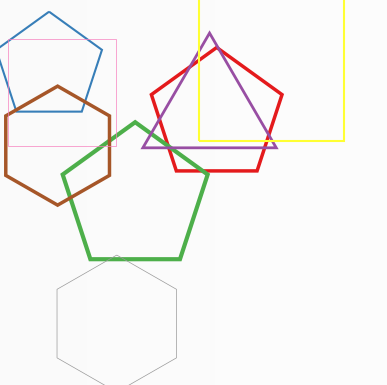[{"shape": "pentagon", "thickness": 2.5, "radius": 0.89, "center": [0.559, 0.699]}, {"shape": "pentagon", "thickness": 1.5, "radius": 0.72, "center": [0.127, 0.826]}, {"shape": "pentagon", "thickness": 3, "radius": 0.98, "center": [0.349, 0.486]}, {"shape": "triangle", "thickness": 2, "radius": 0.99, "center": [0.541, 0.715]}, {"shape": "square", "thickness": 1.5, "radius": 0.94, "center": [0.701, 0.821]}, {"shape": "hexagon", "thickness": 2.5, "radius": 0.77, "center": [0.149, 0.622]}, {"shape": "square", "thickness": 0.5, "radius": 0.69, "center": [0.16, 0.76]}, {"shape": "hexagon", "thickness": 0.5, "radius": 0.89, "center": [0.301, 0.16]}]